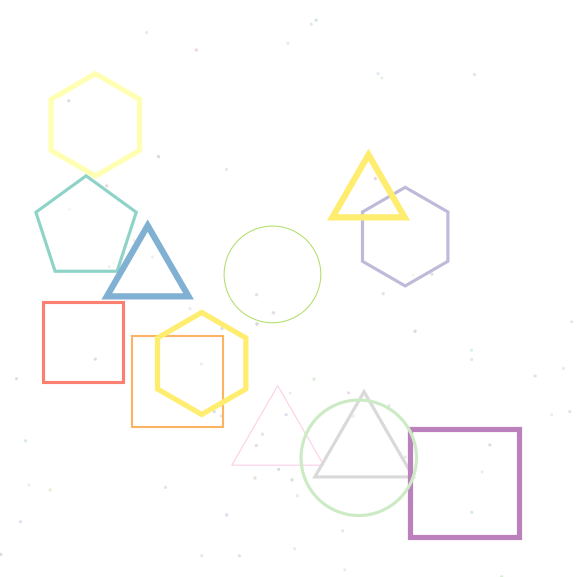[{"shape": "pentagon", "thickness": 1.5, "radius": 0.46, "center": [0.149, 0.603]}, {"shape": "hexagon", "thickness": 2.5, "radius": 0.44, "center": [0.165, 0.783]}, {"shape": "hexagon", "thickness": 1.5, "radius": 0.43, "center": [0.702, 0.589]}, {"shape": "square", "thickness": 1.5, "radius": 0.35, "center": [0.143, 0.407]}, {"shape": "triangle", "thickness": 3, "radius": 0.41, "center": [0.256, 0.527]}, {"shape": "square", "thickness": 1, "radius": 0.39, "center": [0.307, 0.339]}, {"shape": "circle", "thickness": 0.5, "radius": 0.42, "center": [0.472, 0.524]}, {"shape": "triangle", "thickness": 0.5, "radius": 0.46, "center": [0.481, 0.239]}, {"shape": "triangle", "thickness": 1.5, "radius": 0.49, "center": [0.63, 0.222]}, {"shape": "square", "thickness": 2.5, "radius": 0.47, "center": [0.805, 0.162]}, {"shape": "circle", "thickness": 1.5, "radius": 0.5, "center": [0.621, 0.206]}, {"shape": "triangle", "thickness": 3, "radius": 0.36, "center": [0.638, 0.659]}, {"shape": "hexagon", "thickness": 2.5, "radius": 0.44, "center": [0.349, 0.37]}]